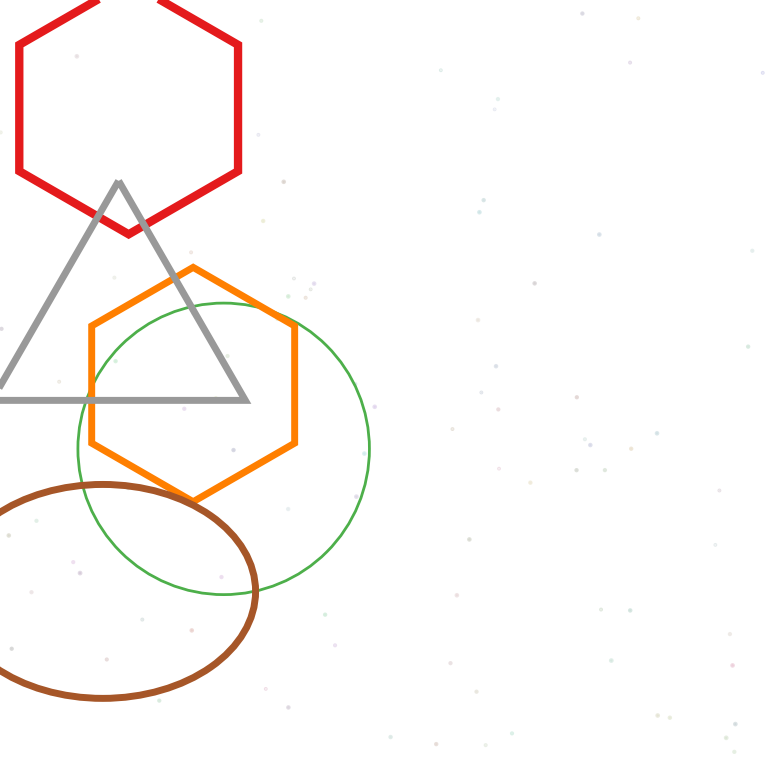[{"shape": "hexagon", "thickness": 3, "radius": 0.82, "center": [0.167, 0.86]}, {"shape": "circle", "thickness": 1, "radius": 0.95, "center": [0.29, 0.417]}, {"shape": "hexagon", "thickness": 2.5, "radius": 0.76, "center": [0.251, 0.501]}, {"shape": "oval", "thickness": 2.5, "radius": 0.99, "center": [0.133, 0.232]}, {"shape": "triangle", "thickness": 2.5, "radius": 0.95, "center": [0.154, 0.575]}]